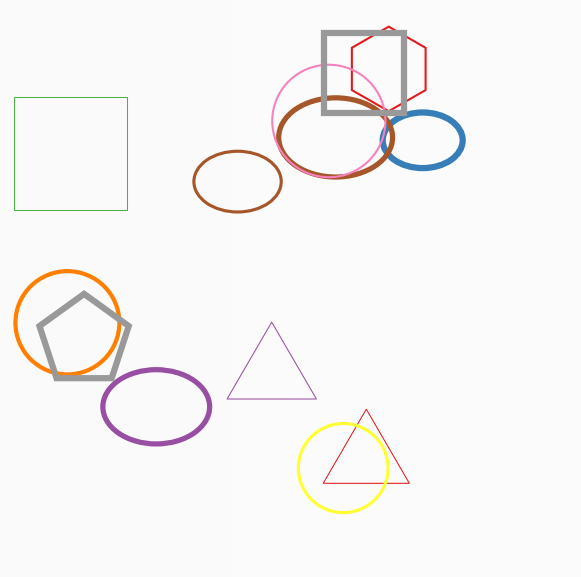[{"shape": "hexagon", "thickness": 1, "radius": 0.37, "center": [0.669, 0.88]}, {"shape": "triangle", "thickness": 0.5, "radius": 0.43, "center": [0.63, 0.205]}, {"shape": "oval", "thickness": 3, "radius": 0.34, "center": [0.727, 0.756]}, {"shape": "square", "thickness": 0.5, "radius": 0.49, "center": [0.122, 0.733]}, {"shape": "oval", "thickness": 2.5, "radius": 0.46, "center": [0.269, 0.295]}, {"shape": "triangle", "thickness": 0.5, "radius": 0.44, "center": [0.467, 0.353]}, {"shape": "circle", "thickness": 2, "radius": 0.45, "center": [0.116, 0.44]}, {"shape": "circle", "thickness": 1.5, "radius": 0.39, "center": [0.591, 0.189]}, {"shape": "oval", "thickness": 2.5, "radius": 0.49, "center": [0.577, 0.761]}, {"shape": "oval", "thickness": 1.5, "radius": 0.38, "center": [0.409, 0.685]}, {"shape": "circle", "thickness": 1, "radius": 0.49, "center": [0.566, 0.79]}, {"shape": "square", "thickness": 3, "radius": 0.35, "center": [0.626, 0.872]}, {"shape": "pentagon", "thickness": 3, "radius": 0.4, "center": [0.145, 0.41]}]